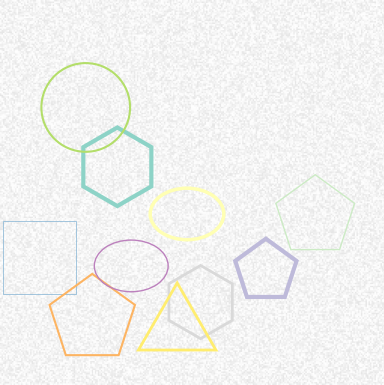[{"shape": "hexagon", "thickness": 3, "radius": 0.51, "center": [0.305, 0.567]}, {"shape": "oval", "thickness": 2.5, "radius": 0.48, "center": [0.486, 0.444]}, {"shape": "pentagon", "thickness": 3, "radius": 0.42, "center": [0.691, 0.296]}, {"shape": "square", "thickness": 0.5, "radius": 0.47, "center": [0.103, 0.332]}, {"shape": "pentagon", "thickness": 1.5, "radius": 0.58, "center": [0.24, 0.172]}, {"shape": "circle", "thickness": 1.5, "radius": 0.58, "center": [0.223, 0.721]}, {"shape": "hexagon", "thickness": 2, "radius": 0.48, "center": [0.521, 0.215]}, {"shape": "oval", "thickness": 1, "radius": 0.48, "center": [0.341, 0.309]}, {"shape": "pentagon", "thickness": 1, "radius": 0.54, "center": [0.819, 0.439]}, {"shape": "triangle", "thickness": 2, "radius": 0.58, "center": [0.46, 0.149]}]